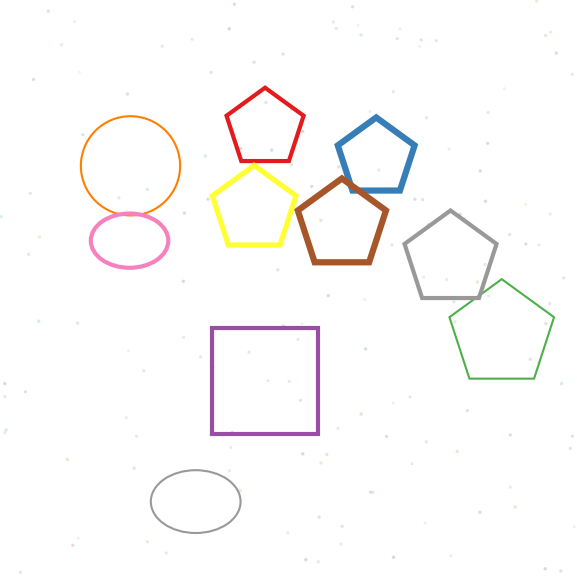[{"shape": "pentagon", "thickness": 2, "radius": 0.35, "center": [0.459, 0.777]}, {"shape": "pentagon", "thickness": 3, "radius": 0.35, "center": [0.651, 0.726]}, {"shape": "pentagon", "thickness": 1, "radius": 0.48, "center": [0.869, 0.42]}, {"shape": "square", "thickness": 2, "radius": 0.46, "center": [0.459, 0.34]}, {"shape": "circle", "thickness": 1, "radius": 0.43, "center": [0.226, 0.712]}, {"shape": "pentagon", "thickness": 2.5, "radius": 0.38, "center": [0.44, 0.636]}, {"shape": "pentagon", "thickness": 3, "radius": 0.4, "center": [0.592, 0.61]}, {"shape": "oval", "thickness": 2, "radius": 0.34, "center": [0.224, 0.582]}, {"shape": "oval", "thickness": 1, "radius": 0.39, "center": [0.339, 0.131]}, {"shape": "pentagon", "thickness": 2, "radius": 0.42, "center": [0.78, 0.551]}]